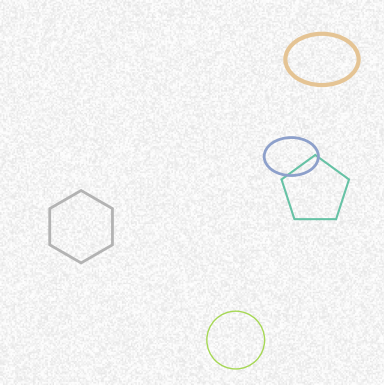[{"shape": "pentagon", "thickness": 1.5, "radius": 0.46, "center": [0.819, 0.505]}, {"shape": "oval", "thickness": 2, "radius": 0.35, "center": [0.757, 0.593]}, {"shape": "circle", "thickness": 1, "radius": 0.38, "center": [0.612, 0.117]}, {"shape": "oval", "thickness": 3, "radius": 0.48, "center": [0.836, 0.846]}, {"shape": "hexagon", "thickness": 2, "radius": 0.47, "center": [0.211, 0.411]}]